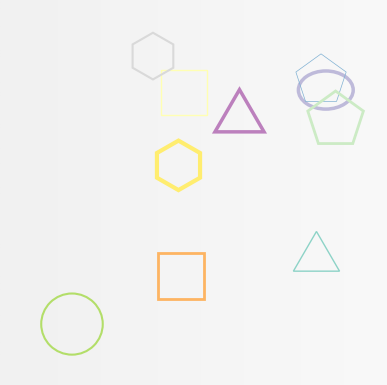[{"shape": "triangle", "thickness": 1, "radius": 0.34, "center": [0.817, 0.33]}, {"shape": "square", "thickness": 1, "radius": 0.29, "center": [0.475, 0.76]}, {"shape": "oval", "thickness": 2.5, "radius": 0.35, "center": [0.841, 0.766]}, {"shape": "pentagon", "thickness": 0.5, "radius": 0.34, "center": [0.828, 0.792]}, {"shape": "square", "thickness": 2, "radius": 0.3, "center": [0.467, 0.283]}, {"shape": "circle", "thickness": 1.5, "radius": 0.4, "center": [0.186, 0.158]}, {"shape": "hexagon", "thickness": 1.5, "radius": 0.3, "center": [0.395, 0.854]}, {"shape": "triangle", "thickness": 2.5, "radius": 0.37, "center": [0.618, 0.694]}, {"shape": "pentagon", "thickness": 2, "radius": 0.38, "center": [0.866, 0.688]}, {"shape": "hexagon", "thickness": 3, "radius": 0.32, "center": [0.461, 0.571]}]